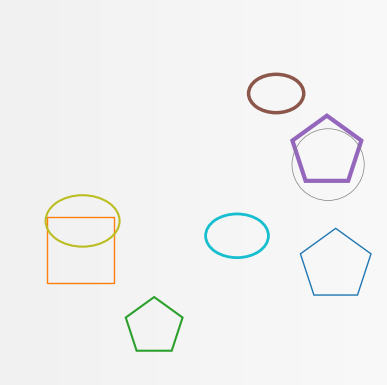[{"shape": "pentagon", "thickness": 1, "radius": 0.48, "center": [0.866, 0.311]}, {"shape": "square", "thickness": 1, "radius": 0.43, "center": [0.207, 0.35]}, {"shape": "pentagon", "thickness": 1.5, "radius": 0.39, "center": [0.398, 0.151]}, {"shape": "pentagon", "thickness": 3, "radius": 0.47, "center": [0.844, 0.606]}, {"shape": "oval", "thickness": 2.5, "radius": 0.36, "center": [0.713, 0.757]}, {"shape": "circle", "thickness": 0.5, "radius": 0.47, "center": [0.847, 0.572]}, {"shape": "oval", "thickness": 1.5, "radius": 0.48, "center": [0.213, 0.426]}, {"shape": "oval", "thickness": 2, "radius": 0.41, "center": [0.612, 0.388]}]